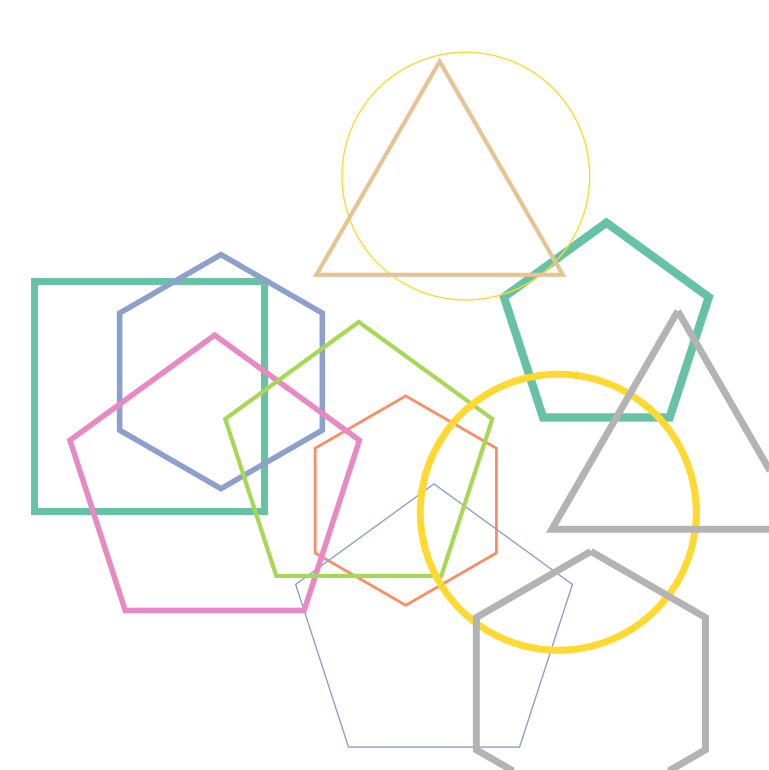[{"shape": "pentagon", "thickness": 3, "radius": 0.7, "center": [0.788, 0.571]}, {"shape": "square", "thickness": 2.5, "radius": 0.75, "center": [0.193, 0.486]}, {"shape": "hexagon", "thickness": 1, "radius": 0.68, "center": [0.527, 0.35]}, {"shape": "pentagon", "thickness": 0.5, "radius": 0.94, "center": [0.564, 0.183]}, {"shape": "hexagon", "thickness": 2, "radius": 0.76, "center": [0.287, 0.517]}, {"shape": "pentagon", "thickness": 2, "radius": 0.99, "center": [0.279, 0.367]}, {"shape": "pentagon", "thickness": 1.5, "radius": 0.91, "center": [0.466, 0.4]}, {"shape": "circle", "thickness": 2.5, "radius": 0.9, "center": [0.725, 0.335]}, {"shape": "circle", "thickness": 0.5, "radius": 0.8, "center": [0.605, 0.771]}, {"shape": "triangle", "thickness": 1.5, "radius": 0.92, "center": [0.571, 0.735]}, {"shape": "hexagon", "thickness": 2.5, "radius": 0.86, "center": [0.767, 0.112]}, {"shape": "triangle", "thickness": 2.5, "radius": 0.94, "center": [0.88, 0.407]}]